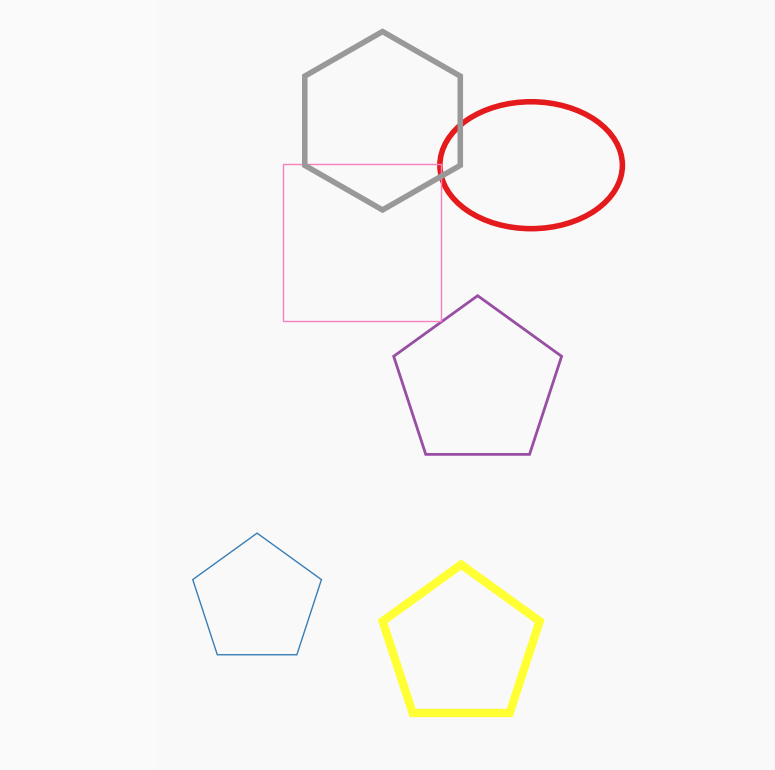[{"shape": "oval", "thickness": 2, "radius": 0.59, "center": [0.685, 0.785]}, {"shape": "pentagon", "thickness": 0.5, "radius": 0.44, "center": [0.332, 0.22]}, {"shape": "pentagon", "thickness": 1, "radius": 0.57, "center": [0.616, 0.502]}, {"shape": "pentagon", "thickness": 3, "radius": 0.53, "center": [0.595, 0.16]}, {"shape": "square", "thickness": 0.5, "radius": 0.51, "center": [0.467, 0.685]}, {"shape": "hexagon", "thickness": 2, "radius": 0.58, "center": [0.494, 0.843]}]